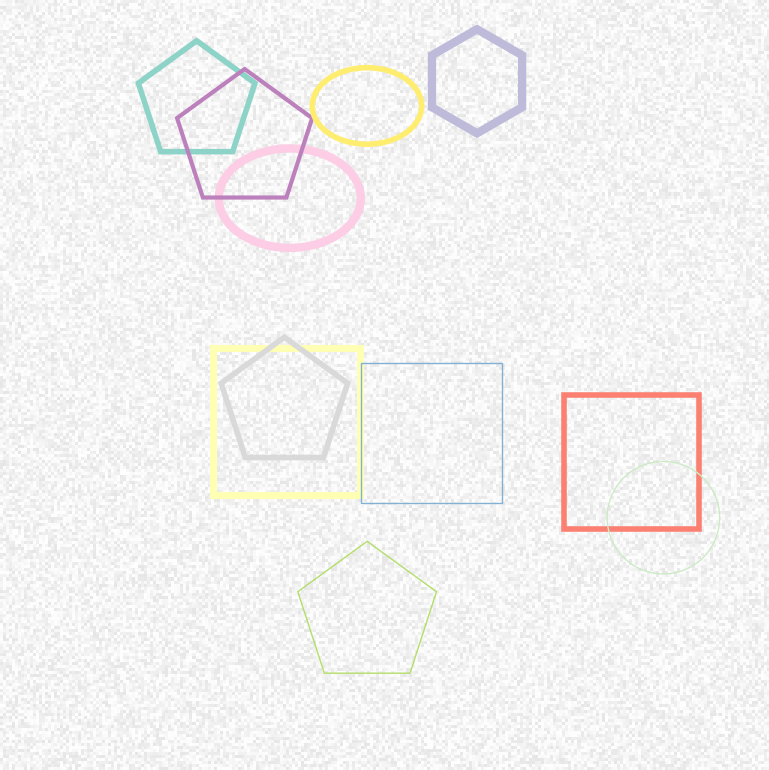[{"shape": "pentagon", "thickness": 2, "radius": 0.4, "center": [0.255, 0.867]}, {"shape": "square", "thickness": 2.5, "radius": 0.47, "center": [0.372, 0.453]}, {"shape": "hexagon", "thickness": 3, "radius": 0.34, "center": [0.62, 0.894]}, {"shape": "square", "thickness": 2, "radius": 0.44, "center": [0.82, 0.4]}, {"shape": "square", "thickness": 0.5, "radius": 0.46, "center": [0.56, 0.438]}, {"shape": "pentagon", "thickness": 0.5, "radius": 0.47, "center": [0.477, 0.202]}, {"shape": "oval", "thickness": 3, "radius": 0.46, "center": [0.376, 0.743]}, {"shape": "pentagon", "thickness": 2, "radius": 0.43, "center": [0.369, 0.476]}, {"shape": "pentagon", "thickness": 1.5, "radius": 0.46, "center": [0.318, 0.818]}, {"shape": "circle", "thickness": 0.5, "radius": 0.37, "center": [0.862, 0.328]}, {"shape": "oval", "thickness": 2, "radius": 0.36, "center": [0.477, 0.862]}]